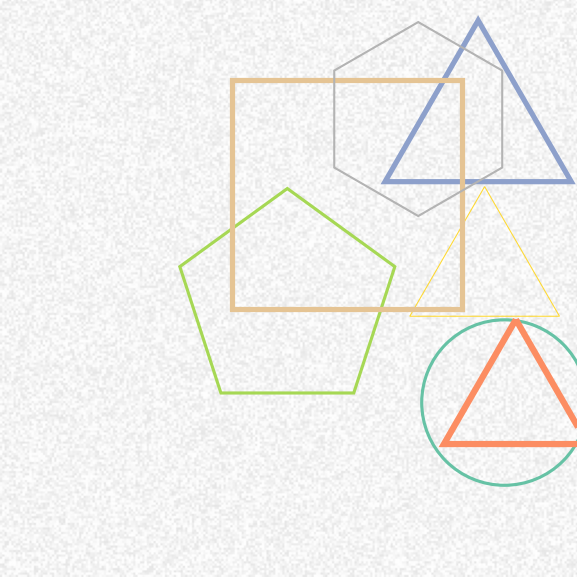[{"shape": "circle", "thickness": 1.5, "radius": 0.72, "center": [0.874, 0.302]}, {"shape": "triangle", "thickness": 3, "radius": 0.72, "center": [0.893, 0.302]}, {"shape": "triangle", "thickness": 2.5, "radius": 0.93, "center": [0.828, 0.778]}, {"shape": "pentagon", "thickness": 1.5, "radius": 0.98, "center": [0.498, 0.477]}, {"shape": "triangle", "thickness": 0.5, "radius": 0.75, "center": [0.839, 0.526]}, {"shape": "square", "thickness": 2.5, "radius": 0.99, "center": [0.601, 0.663]}, {"shape": "hexagon", "thickness": 1, "radius": 0.84, "center": [0.724, 0.793]}]